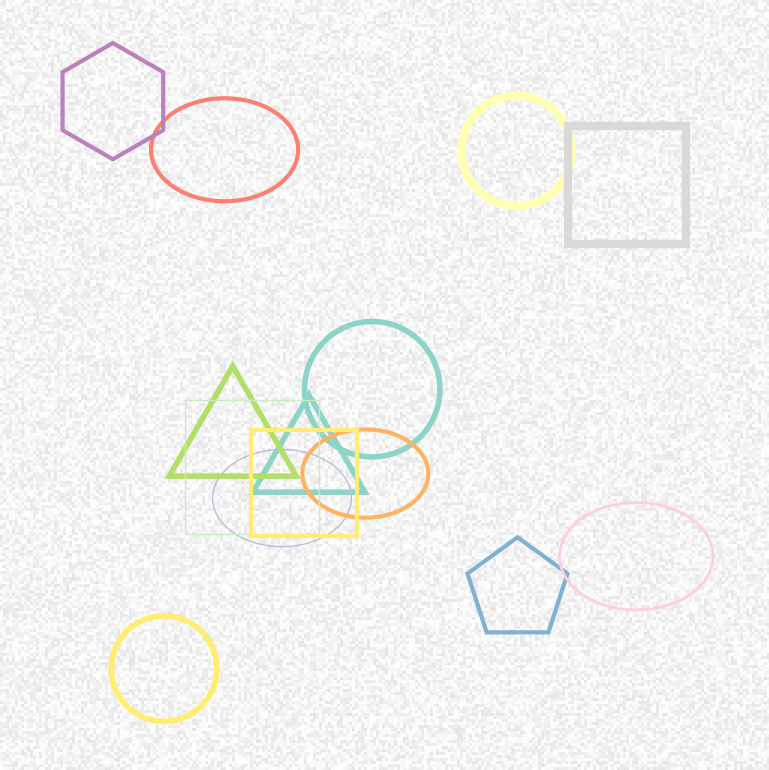[{"shape": "triangle", "thickness": 2, "radius": 0.42, "center": [0.401, 0.403]}, {"shape": "circle", "thickness": 2, "radius": 0.44, "center": [0.483, 0.495]}, {"shape": "circle", "thickness": 3, "radius": 0.36, "center": [0.671, 0.804]}, {"shape": "oval", "thickness": 0.5, "radius": 0.45, "center": [0.366, 0.353]}, {"shape": "oval", "thickness": 1.5, "radius": 0.48, "center": [0.292, 0.806]}, {"shape": "pentagon", "thickness": 1.5, "radius": 0.34, "center": [0.672, 0.234]}, {"shape": "oval", "thickness": 1.5, "radius": 0.41, "center": [0.474, 0.385]}, {"shape": "triangle", "thickness": 2, "radius": 0.48, "center": [0.302, 0.429]}, {"shape": "oval", "thickness": 1, "radius": 0.5, "center": [0.826, 0.278]}, {"shape": "square", "thickness": 3, "radius": 0.38, "center": [0.814, 0.76]}, {"shape": "hexagon", "thickness": 1.5, "radius": 0.38, "center": [0.147, 0.869]}, {"shape": "square", "thickness": 0.5, "radius": 0.43, "center": [0.327, 0.394]}, {"shape": "circle", "thickness": 2, "radius": 0.34, "center": [0.213, 0.132]}, {"shape": "square", "thickness": 1.5, "radius": 0.35, "center": [0.395, 0.373]}]